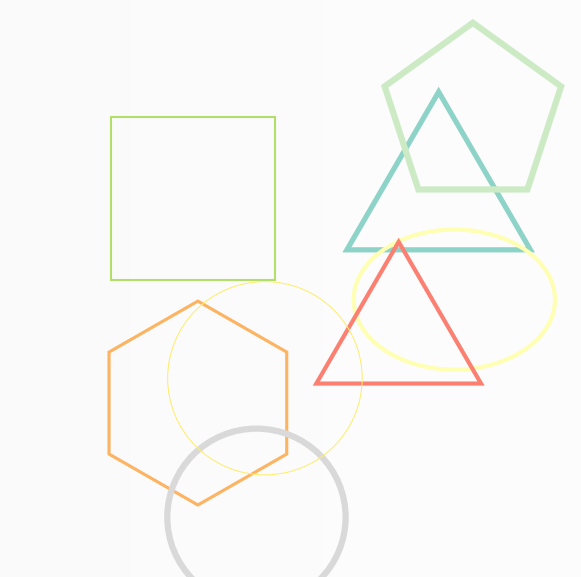[{"shape": "triangle", "thickness": 2.5, "radius": 0.91, "center": [0.755, 0.658]}, {"shape": "oval", "thickness": 2, "radius": 0.87, "center": [0.782, 0.48]}, {"shape": "triangle", "thickness": 2, "radius": 0.82, "center": [0.686, 0.417]}, {"shape": "hexagon", "thickness": 1.5, "radius": 0.88, "center": [0.34, 0.301]}, {"shape": "square", "thickness": 1, "radius": 0.7, "center": [0.332, 0.655]}, {"shape": "circle", "thickness": 3, "radius": 0.77, "center": [0.441, 0.104]}, {"shape": "pentagon", "thickness": 3, "radius": 0.8, "center": [0.814, 0.8]}, {"shape": "circle", "thickness": 0.5, "radius": 0.84, "center": [0.456, 0.344]}]